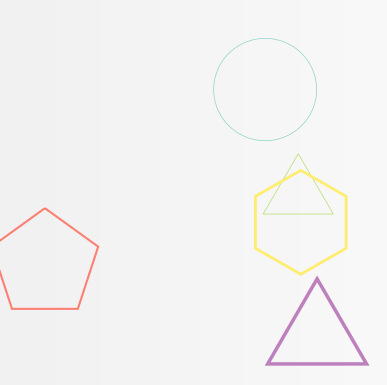[{"shape": "circle", "thickness": 0.5, "radius": 0.66, "center": [0.684, 0.767]}, {"shape": "pentagon", "thickness": 1.5, "radius": 0.72, "center": [0.116, 0.315]}, {"shape": "triangle", "thickness": 0.5, "radius": 0.52, "center": [0.77, 0.496]}, {"shape": "triangle", "thickness": 2.5, "radius": 0.74, "center": [0.818, 0.128]}, {"shape": "hexagon", "thickness": 2, "radius": 0.67, "center": [0.776, 0.423]}]